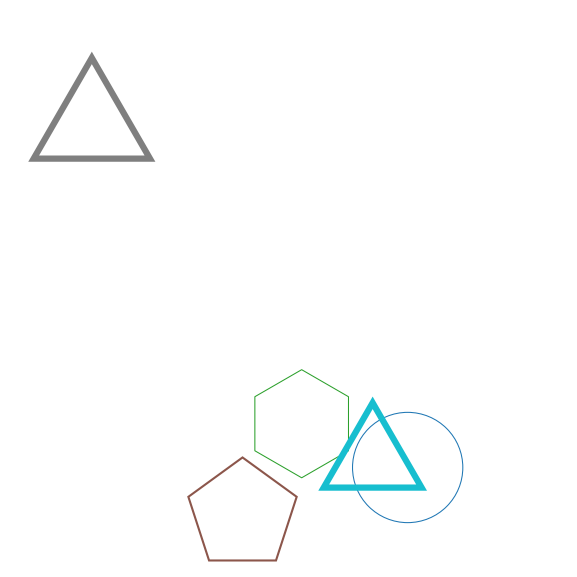[{"shape": "circle", "thickness": 0.5, "radius": 0.48, "center": [0.706, 0.19]}, {"shape": "hexagon", "thickness": 0.5, "radius": 0.47, "center": [0.522, 0.265]}, {"shape": "pentagon", "thickness": 1, "radius": 0.49, "center": [0.42, 0.108]}, {"shape": "triangle", "thickness": 3, "radius": 0.58, "center": [0.159, 0.783]}, {"shape": "triangle", "thickness": 3, "radius": 0.49, "center": [0.645, 0.204]}]